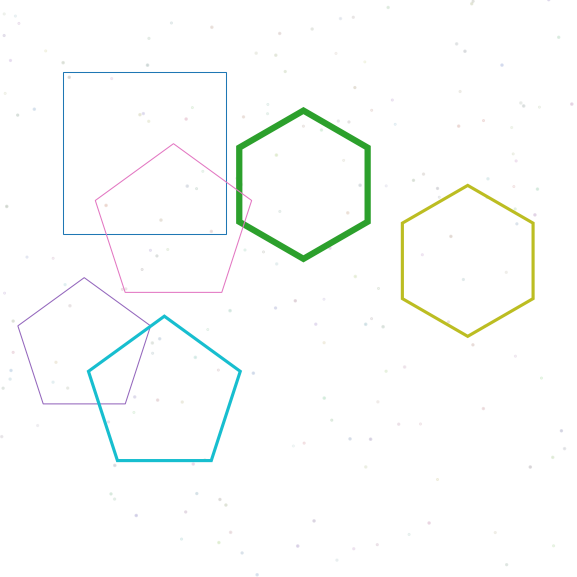[{"shape": "square", "thickness": 0.5, "radius": 0.7, "center": [0.25, 0.734]}, {"shape": "hexagon", "thickness": 3, "radius": 0.64, "center": [0.525, 0.679]}, {"shape": "pentagon", "thickness": 0.5, "radius": 0.6, "center": [0.146, 0.398]}, {"shape": "pentagon", "thickness": 0.5, "radius": 0.71, "center": [0.3, 0.608]}, {"shape": "hexagon", "thickness": 1.5, "radius": 0.65, "center": [0.81, 0.547]}, {"shape": "pentagon", "thickness": 1.5, "radius": 0.69, "center": [0.285, 0.313]}]